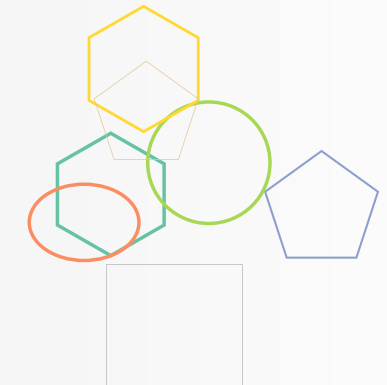[{"shape": "hexagon", "thickness": 2.5, "radius": 0.79, "center": [0.286, 0.495]}, {"shape": "oval", "thickness": 2.5, "radius": 0.71, "center": [0.217, 0.422]}, {"shape": "pentagon", "thickness": 1.5, "radius": 0.77, "center": [0.83, 0.455]}, {"shape": "circle", "thickness": 2.5, "radius": 0.79, "center": [0.539, 0.577]}, {"shape": "hexagon", "thickness": 2, "radius": 0.81, "center": [0.371, 0.821]}, {"shape": "pentagon", "thickness": 0.5, "radius": 0.71, "center": [0.377, 0.7]}, {"shape": "square", "thickness": 0.5, "radius": 0.88, "center": [0.449, 0.14]}]